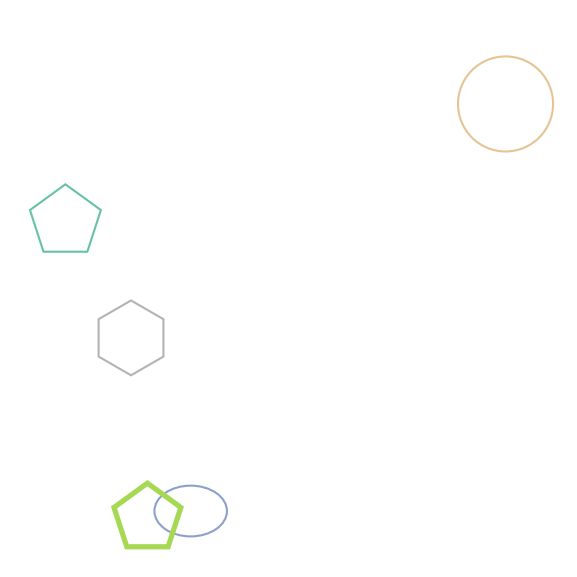[{"shape": "pentagon", "thickness": 1, "radius": 0.32, "center": [0.113, 0.615]}, {"shape": "oval", "thickness": 1, "radius": 0.31, "center": [0.33, 0.114]}, {"shape": "pentagon", "thickness": 2.5, "radius": 0.3, "center": [0.255, 0.102]}, {"shape": "circle", "thickness": 1, "radius": 0.41, "center": [0.875, 0.819]}, {"shape": "hexagon", "thickness": 1, "radius": 0.32, "center": [0.227, 0.414]}]